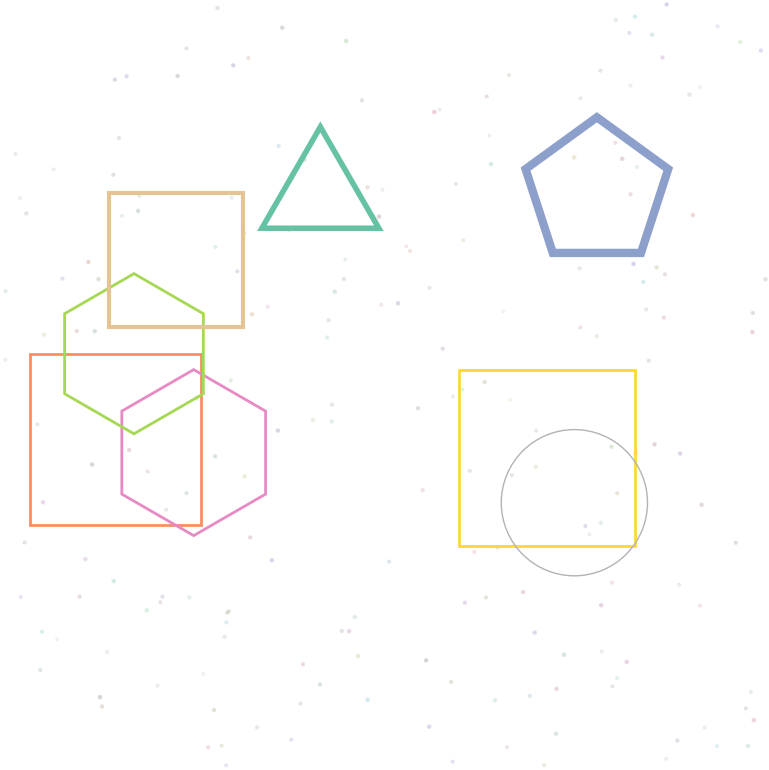[{"shape": "triangle", "thickness": 2, "radius": 0.44, "center": [0.416, 0.747]}, {"shape": "square", "thickness": 1, "radius": 0.56, "center": [0.15, 0.429]}, {"shape": "pentagon", "thickness": 3, "radius": 0.49, "center": [0.775, 0.75]}, {"shape": "hexagon", "thickness": 1, "radius": 0.54, "center": [0.252, 0.412]}, {"shape": "hexagon", "thickness": 1, "radius": 0.52, "center": [0.174, 0.541]}, {"shape": "square", "thickness": 1, "radius": 0.57, "center": [0.71, 0.405]}, {"shape": "square", "thickness": 1.5, "radius": 0.44, "center": [0.229, 0.662]}, {"shape": "circle", "thickness": 0.5, "radius": 0.47, "center": [0.746, 0.347]}]